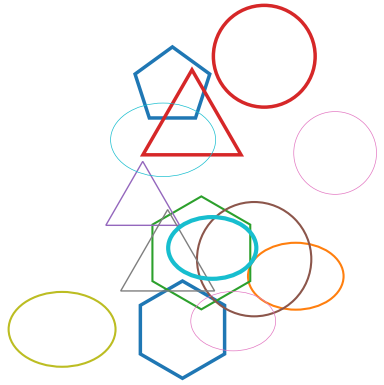[{"shape": "hexagon", "thickness": 2.5, "radius": 0.63, "center": [0.474, 0.144]}, {"shape": "pentagon", "thickness": 2.5, "radius": 0.51, "center": [0.448, 0.776]}, {"shape": "oval", "thickness": 1.5, "radius": 0.62, "center": [0.768, 0.283]}, {"shape": "hexagon", "thickness": 1.5, "radius": 0.73, "center": [0.523, 0.343]}, {"shape": "triangle", "thickness": 2.5, "radius": 0.74, "center": [0.499, 0.671]}, {"shape": "circle", "thickness": 2.5, "radius": 0.66, "center": [0.686, 0.854]}, {"shape": "triangle", "thickness": 1, "radius": 0.55, "center": [0.371, 0.47]}, {"shape": "circle", "thickness": 1.5, "radius": 0.74, "center": [0.66, 0.327]}, {"shape": "circle", "thickness": 0.5, "radius": 0.54, "center": [0.87, 0.603]}, {"shape": "oval", "thickness": 0.5, "radius": 0.55, "center": [0.606, 0.166]}, {"shape": "triangle", "thickness": 1, "radius": 0.7, "center": [0.435, 0.315]}, {"shape": "oval", "thickness": 1.5, "radius": 0.69, "center": [0.161, 0.145]}, {"shape": "oval", "thickness": 3, "radius": 0.57, "center": [0.551, 0.356]}, {"shape": "oval", "thickness": 0.5, "radius": 0.68, "center": [0.424, 0.637]}]